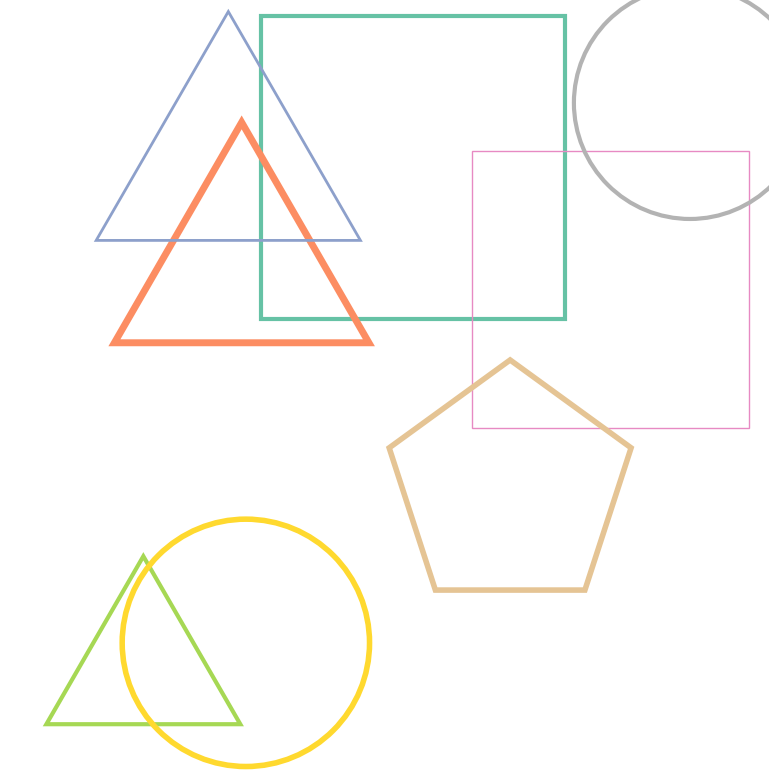[{"shape": "square", "thickness": 1.5, "radius": 0.99, "center": [0.536, 0.783]}, {"shape": "triangle", "thickness": 2.5, "radius": 0.95, "center": [0.314, 0.65]}, {"shape": "triangle", "thickness": 1, "radius": 0.99, "center": [0.297, 0.787]}, {"shape": "square", "thickness": 0.5, "radius": 0.9, "center": [0.793, 0.624]}, {"shape": "triangle", "thickness": 1.5, "radius": 0.73, "center": [0.186, 0.132]}, {"shape": "circle", "thickness": 2, "radius": 0.8, "center": [0.319, 0.165]}, {"shape": "pentagon", "thickness": 2, "radius": 0.83, "center": [0.663, 0.367]}, {"shape": "circle", "thickness": 1.5, "radius": 0.75, "center": [0.896, 0.866]}]